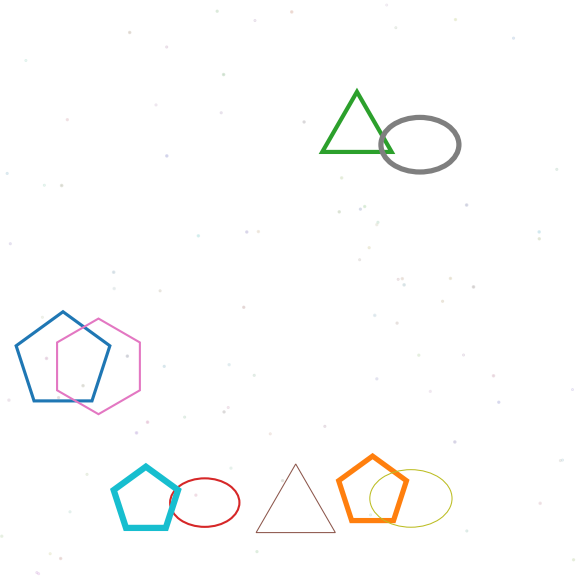[{"shape": "pentagon", "thickness": 1.5, "radius": 0.43, "center": [0.109, 0.374]}, {"shape": "pentagon", "thickness": 2.5, "radius": 0.31, "center": [0.645, 0.148]}, {"shape": "triangle", "thickness": 2, "radius": 0.35, "center": [0.618, 0.771]}, {"shape": "oval", "thickness": 1, "radius": 0.3, "center": [0.355, 0.129]}, {"shape": "triangle", "thickness": 0.5, "radius": 0.4, "center": [0.512, 0.117]}, {"shape": "hexagon", "thickness": 1, "radius": 0.41, "center": [0.171, 0.365]}, {"shape": "oval", "thickness": 2.5, "radius": 0.34, "center": [0.727, 0.749]}, {"shape": "oval", "thickness": 0.5, "radius": 0.36, "center": [0.712, 0.136]}, {"shape": "pentagon", "thickness": 3, "radius": 0.29, "center": [0.253, 0.132]}]